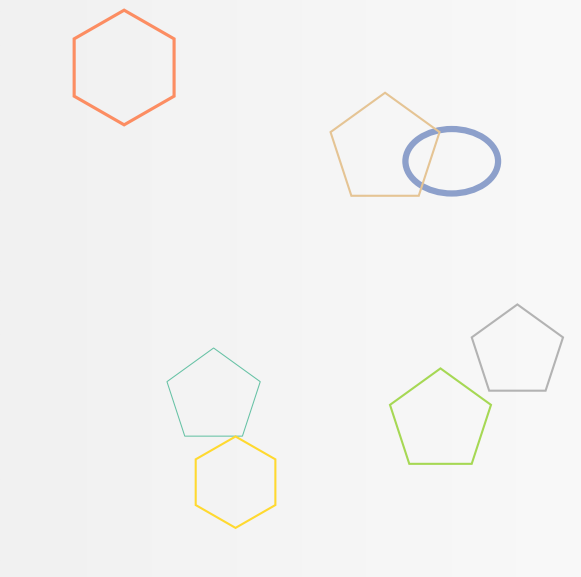[{"shape": "pentagon", "thickness": 0.5, "radius": 0.42, "center": [0.367, 0.312]}, {"shape": "hexagon", "thickness": 1.5, "radius": 0.5, "center": [0.214, 0.882]}, {"shape": "oval", "thickness": 3, "radius": 0.4, "center": [0.777, 0.72]}, {"shape": "pentagon", "thickness": 1, "radius": 0.46, "center": [0.758, 0.27]}, {"shape": "hexagon", "thickness": 1, "radius": 0.4, "center": [0.405, 0.164]}, {"shape": "pentagon", "thickness": 1, "radius": 0.49, "center": [0.662, 0.74]}, {"shape": "pentagon", "thickness": 1, "radius": 0.41, "center": [0.89, 0.389]}]